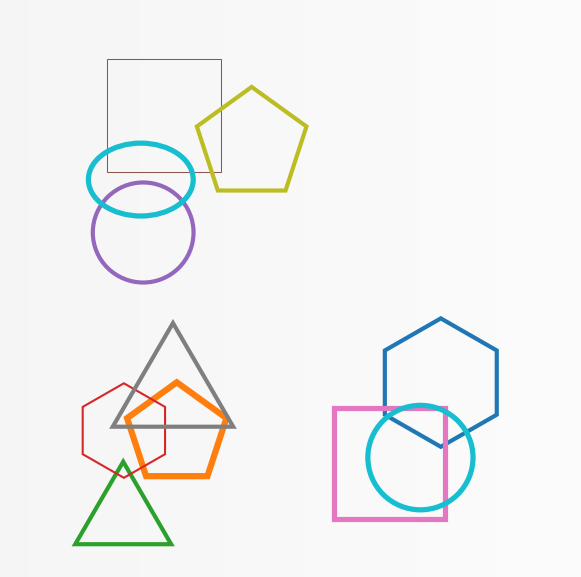[{"shape": "hexagon", "thickness": 2, "radius": 0.56, "center": [0.758, 0.337]}, {"shape": "pentagon", "thickness": 3, "radius": 0.45, "center": [0.304, 0.247]}, {"shape": "triangle", "thickness": 2, "radius": 0.48, "center": [0.212, 0.104]}, {"shape": "hexagon", "thickness": 1, "radius": 0.41, "center": [0.213, 0.254]}, {"shape": "circle", "thickness": 2, "radius": 0.43, "center": [0.246, 0.597]}, {"shape": "square", "thickness": 0.5, "radius": 0.49, "center": [0.283, 0.8]}, {"shape": "square", "thickness": 2.5, "radius": 0.48, "center": [0.67, 0.197]}, {"shape": "triangle", "thickness": 2, "radius": 0.6, "center": [0.298, 0.32]}, {"shape": "pentagon", "thickness": 2, "radius": 0.5, "center": [0.433, 0.749]}, {"shape": "circle", "thickness": 2.5, "radius": 0.45, "center": [0.723, 0.207]}, {"shape": "oval", "thickness": 2.5, "radius": 0.45, "center": [0.242, 0.688]}]